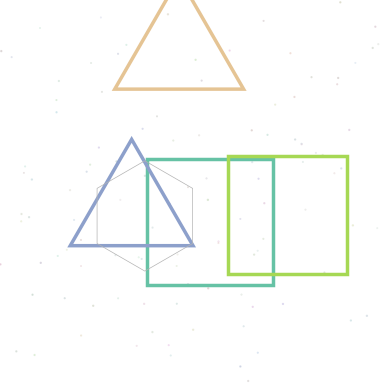[{"shape": "square", "thickness": 2.5, "radius": 0.82, "center": [0.545, 0.424]}, {"shape": "triangle", "thickness": 2.5, "radius": 0.92, "center": [0.342, 0.454]}, {"shape": "square", "thickness": 2.5, "radius": 0.77, "center": [0.747, 0.442]}, {"shape": "triangle", "thickness": 2.5, "radius": 0.97, "center": [0.465, 0.865]}, {"shape": "hexagon", "thickness": 0.5, "radius": 0.72, "center": [0.376, 0.439]}]